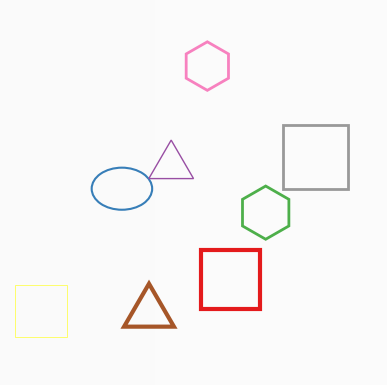[{"shape": "square", "thickness": 3, "radius": 0.38, "center": [0.594, 0.273]}, {"shape": "oval", "thickness": 1.5, "radius": 0.39, "center": [0.315, 0.51]}, {"shape": "hexagon", "thickness": 2, "radius": 0.35, "center": [0.686, 0.448]}, {"shape": "triangle", "thickness": 1, "radius": 0.33, "center": [0.442, 0.569]}, {"shape": "square", "thickness": 0.5, "radius": 0.34, "center": [0.105, 0.192]}, {"shape": "triangle", "thickness": 3, "radius": 0.37, "center": [0.385, 0.189]}, {"shape": "hexagon", "thickness": 2, "radius": 0.32, "center": [0.535, 0.828]}, {"shape": "square", "thickness": 2, "radius": 0.42, "center": [0.814, 0.592]}]